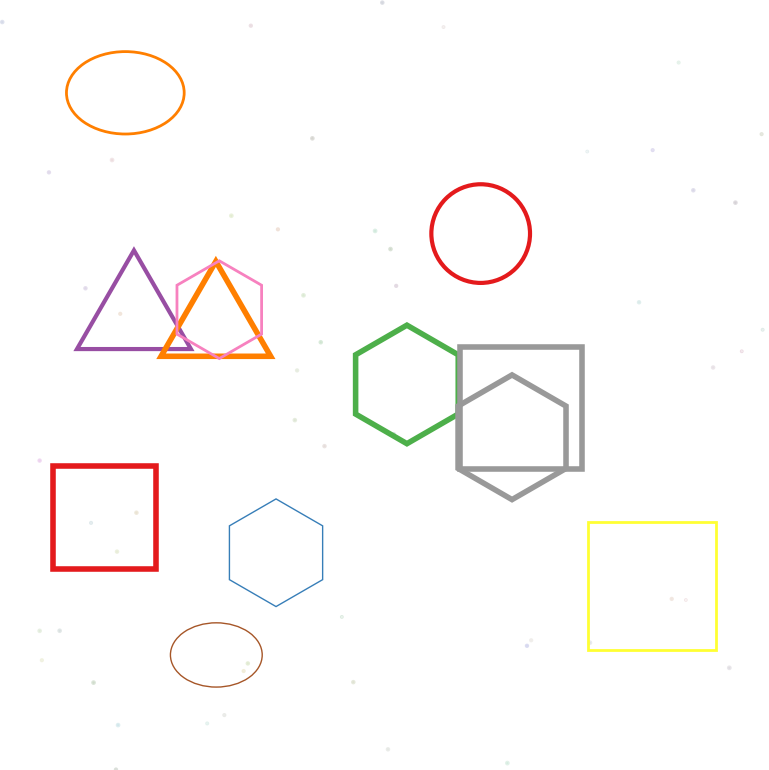[{"shape": "square", "thickness": 2, "radius": 0.33, "center": [0.135, 0.328]}, {"shape": "circle", "thickness": 1.5, "radius": 0.32, "center": [0.624, 0.697]}, {"shape": "hexagon", "thickness": 0.5, "radius": 0.35, "center": [0.358, 0.282]}, {"shape": "hexagon", "thickness": 2, "radius": 0.38, "center": [0.528, 0.501]}, {"shape": "triangle", "thickness": 1.5, "radius": 0.43, "center": [0.174, 0.589]}, {"shape": "oval", "thickness": 1, "radius": 0.38, "center": [0.163, 0.879]}, {"shape": "triangle", "thickness": 2, "radius": 0.41, "center": [0.28, 0.578]}, {"shape": "square", "thickness": 1, "radius": 0.42, "center": [0.847, 0.239]}, {"shape": "oval", "thickness": 0.5, "radius": 0.3, "center": [0.281, 0.149]}, {"shape": "hexagon", "thickness": 1, "radius": 0.32, "center": [0.285, 0.598]}, {"shape": "square", "thickness": 2, "radius": 0.39, "center": [0.677, 0.47]}, {"shape": "hexagon", "thickness": 2, "radius": 0.4, "center": [0.665, 0.432]}]